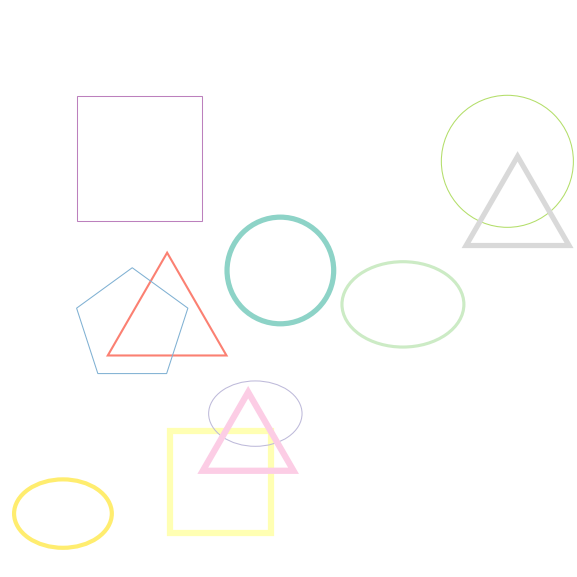[{"shape": "circle", "thickness": 2.5, "radius": 0.46, "center": [0.485, 0.531]}, {"shape": "square", "thickness": 3, "radius": 0.44, "center": [0.382, 0.164]}, {"shape": "oval", "thickness": 0.5, "radius": 0.4, "center": [0.442, 0.283]}, {"shape": "triangle", "thickness": 1, "radius": 0.59, "center": [0.289, 0.443]}, {"shape": "pentagon", "thickness": 0.5, "radius": 0.51, "center": [0.229, 0.434]}, {"shape": "circle", "thickness": 0.5, "radius": 0.57, "center": [0.879, 0.72]}, {"shape": "triangle", "thickness": 3, "radius": 0.45, "center": [0.43, 0.229]}, {"shape": "triangle", "thickness": 2.5, "radius": 0.51, "center": [0.896, 0.625]}, {"shape": "square", "thickness": 0.5, "radius": 0.54, "center": [0.242, 0.724]}, {"shape": "oval", "thickness": 1.5, "radius": 0.53, "center": [0.698, 0.472]}, {"shape": "oval", "thickness": 2, "radius": 0.42, "center": [0.109, 0.11]}]